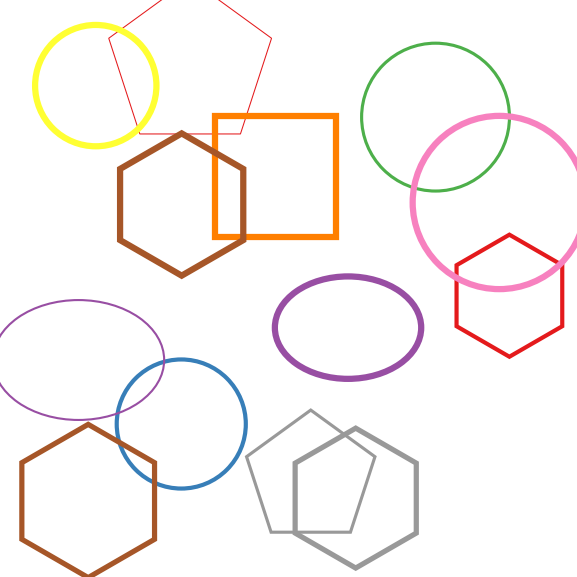[{"shape": "hexagon", "thickness": 2, "radius": 0.53, "center": [0.882, 0.487]}, {"shape": "pentagon", "thickness": 0.5, "radius": 0.74, "center": [0.329, 0.887]}, {"shape": "circle", "thickness": 2, "radius": 0.56, "center": [0.314, 0.265]}, {"shape": "circle", "thickness": 1.5, "radius": 0.64, "center": [0.754, 0.796]}, {"shape": "oval", "thickness": 1, "radius": 0.74, "center": [0.136, 0.376]}, {"shape": "oval", "thickness": 3, "radius": 0.63, "center": [0.603, 0.432]}, {"shape": "square", "thickness": 3, "radius": 0.52, "center": [0.477, 0.694]}, {"shape": "circle", "thickness": 3, "radius": 0.53, "center": [0.166, 0.851]}, {"shape": "hexagon", "thickness": 2.5, "radius": 0.66, "center": [0.153, 0.132]}, {"shape": "hexagon", "thickness": 3, "radius": 0.62, "center": [0.315, 0.645]}, {"shape": "circle", "thickness": 3, "radius": 0.75, "center": [0.865, 0.648]}, {"shape": "hexagon", "thickness": 2.5, "radius": 0.61, "center": [0.616, 0.137]}, {"shape": "pentagon", "thickness": 1.5, "radius": 0.58, "center": [0.538, 0.172]}]